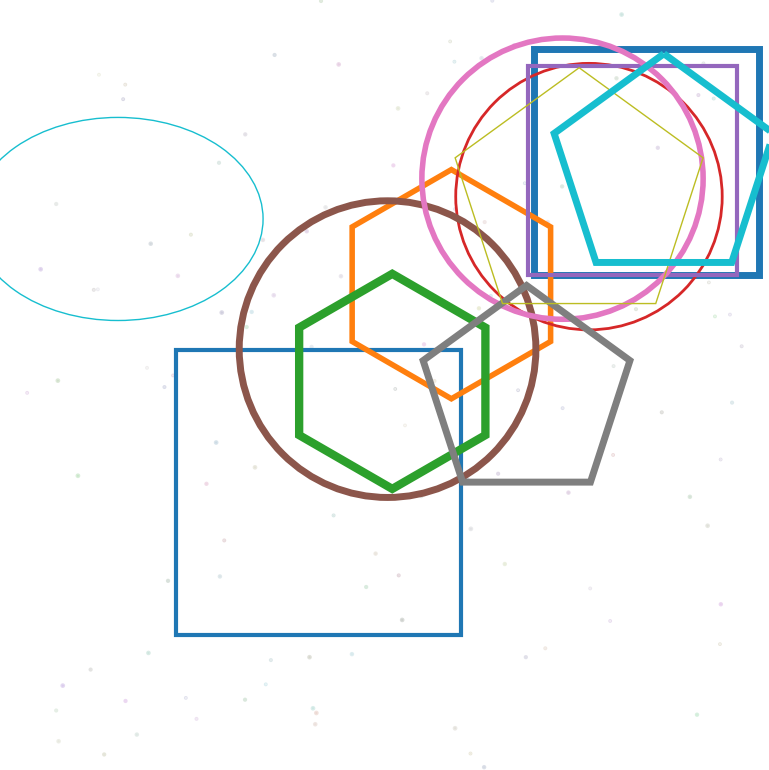[{"shape": "square", "thickness": 1.5, "radius": 0.93, "center": [0.413, 0.361]}, {"shape": "square", "thickness": 2.5, "radius": 0.73, "center": [0.84, 0.79]}, {"shape": "hexagon", "thickness": 2, "radius": 0.74, "center": [0.586, 0.631]}, {"shape": "hexagon", "thickness": 3, "radius": 0.7, "center": [0.509, 0.505]}, {"shape": "circle", "thickness": 1, "radius": 0.87, "center": [0.765, 0.745]}, {"shape": "square", "thickness": 1.5, "radius": 0.68, "center": [0.822, 0.778]}, {"shape": "circle", "thickness": 2.5, "radius": 0.96, "center": [0.503, 0.547]}, {"shape": "circle", "thickness": 2, "radius": 0.91, "center": [0.731, 0.768]}, {"shape": "pentagon", "thickness": 2.5, "radius": 0.71, "center": [0.684, 0.488]}, {"shape": "pentagon", "thickness": 0.5, "radius": 0.85, "center": [0.752, 0.743]}, {"shape": "oval", "thickness": 0.5, "radius": 0.94, "center": [0.153, 0.716]}, {"shape": "pentagon", "thickness": 2.5, "radius": 0.75, "center": [0.862, 0.78]}]